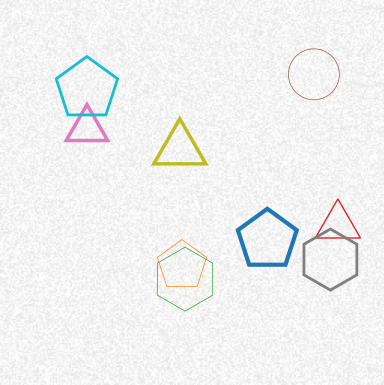[{"shape": "pentagon", "thickness": 3, "radius": 0.4, "center": [0.694, 0.377]}, {"shape": "pentagon", "thickness": 0.5, "radius": 0.34, "center": [0.473, 0.311]}, {"shape": "hexagon", "thickness": 0.5, "radius": 0.42, "center": [0.481, 0.275]}, {"shape": "triangle", "thickness": 1, "radius": 0.34, "center": [0.878, 0.416]}, {"shape": "circle", "thickness": 0.5, "radius": 0.33, "center": [0.815, 0.807]}, {"shape": "triangle", "thickness": 2.5, "radius": 0.31, "center": [0.226, 0.666]}, {"shape": "hexagon", "thickness": 2, "radius": 0.4, "center": [0.858, 0.326]}, {"shape": "triangle", "thickness": 2.5, "radius": 0.39, "center": [0.467, 0.613]}, {"shape": "pentagon", "thickness": 2, "radius": 0.42, "center": [0.226, 0.769]}]